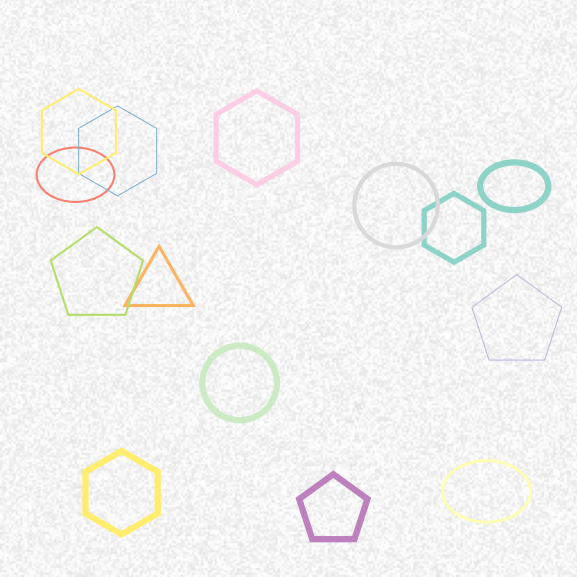[{"shape": "hexagon", "thickness": 2.5, "radius": 0.3, "center": [0.786, 0.605]}, {"shape": "oval", "thickness": 3, "radius": 0.3, "center": [0.89, 0.677]}, {"shape": "oval", "thickness": 1.5, "radius": 0.38, "center": [0.842, 0.148]}, {"shape": "pentagon", "thickness": 0.5, "radius": 0.41, "center": [0.895, 0.442]}, {"shape": "oval", "thickness": 1, "radius": 0.34, "center": [0.131, 0.697]}, {"shape": "hexagon", "thickness": 0.5, "radius": 0.39, "center": [0.204, 0.738]}, {"shape": "triangle", "thickness": 1.5, "radius": 0.34, "center": [0.275, 0.504]}, {"shape": "pentagon", "thickness": 1, "radius": 0.42, "center": [0.168, 0.522]}, {"shape": "hexagon", "thickness": 2.5, "radius": 0.41, "center": [0.445, 0.76]}, {"shape": "circle", "thickness": 2, "radius": 0.36, "center": [0.686, 0.643]}, {"shape": "pentagon", "thickness": 3, "radius": 0.31, "center": [0.577, 0.116]}, {"shape": "circle", "thickness": 3, "radius": 0.32, "center": [0.415, 0.336]}, {"shape": "hexagon", "thickness": 3, "radius": 0.36, "center": [0.211, 0.146]}, {"shape": "hexagon", "thickness": 1, "radius": 0.37, "center": [0.137, 0.771]}]